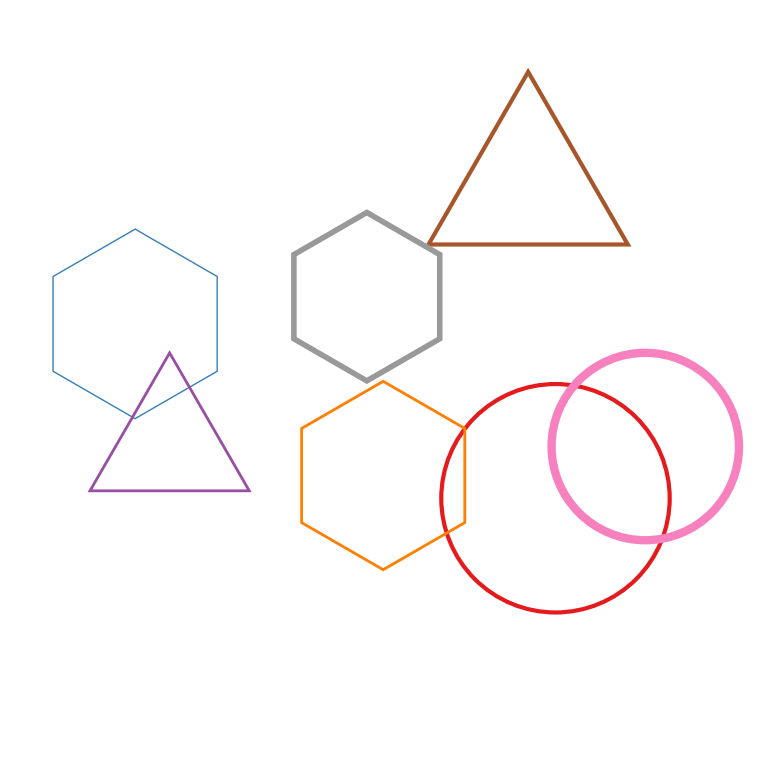[{"shape": "circle", "thickness": 1.5, "radius": 0.74, "center": [0.721, 0.353]}, {"shape": "hexagon", "thickness": 0.5, "radius": 0.62, "center": [0.175, 0.579]}, {"shape": "triangle", "thickness": 1, "radius": 0.6, "center": [0.22, 0.422]}, {"shape": "hexagon", "thickness": 1, "radius": 0.61, "center": [0.498, 0.382]}, {"shape": "triangle", "thickness": 1.5, "radius": 0.75, "center": [0.686, 0.757]}, {"shape": "circle", "thickness": 3, "radius": 0.61, "center": [0.838, 0.42]}, {"shape": "hexagon", "thickness": 2, "radius": 0.55, "center": [0.476, 0.615]}]